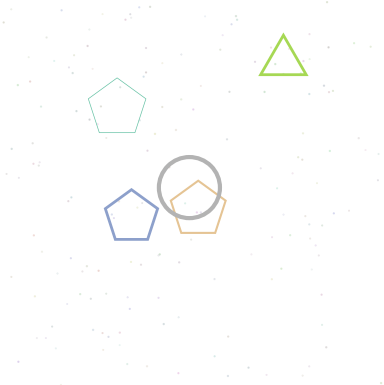[{"shape": "pentagon", "thickness": 0.5, "radius": 0.39, "center": [0.304, 0.719]}, {"shape": "pentagon", "thickness": 2, "radius": 0.36, "center": [0.342, 0.436]}, {"shape": "triangle", "thickness": 2, "radius": 0.34, "center": [0.736, 0.84]}, {"shape": "pentagon", "thickness": 1.5, "radius": 0.37, "center": [0.515, 0.456]}, {"shape": "circle", "thickness": 3, "radius": 0.4, "center": [0.492, 0.513]}]